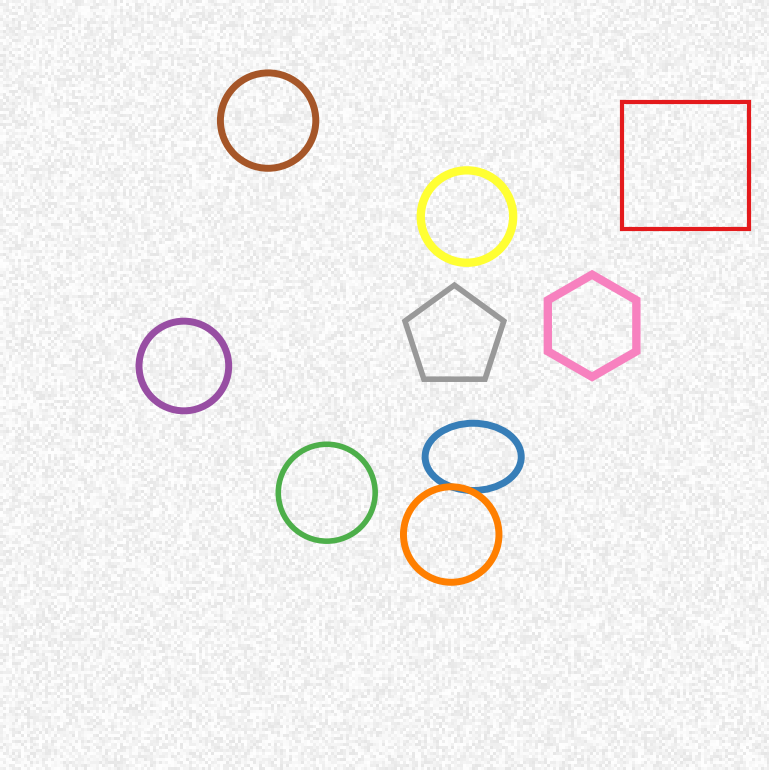[{"shape": "square", "thickness": 1.5, "radius": 0.41, "center": [0.89, 0.785]}, {"shape": "oval", "thickness": 2.5, "radius": 0.31, "center": [0.615, 0.407]}, {"shape": "circle", "thickness": 2, "radius": 0.31, "center": [0.424, 0.36]}, {"shape": "circle", "thickness": 2.5, "radius": 0.29, "center": [0.239, 0.525]}, {"shape": "circle", "thickness": 2.5, "radius": 0.31, "center": [0.586, 0.306]}, {"shape": "circle", "thickness": 3, "radius": 0.3, "center": [0.606, 0.719]}, {"shape": "circle", "thickness": 2.5, "radius": 0.31, "center": [0.348, 0.843]}, {"shape": "hexagon", "thickness": 3, "radius": 0.33, "center": [0.769, 0.577]}, {"shape": "pentagon", "thickness": 2, "radius": 0.34, "center": [0.59, 0.562]}]